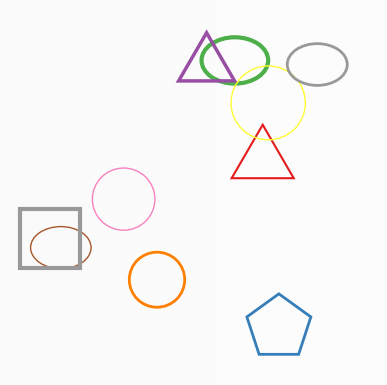[{"shape": "triangle", "thickness": 1.5, "radius": 0.46, "center": [0.678, 0.583]}, {"shape": "pentagon", "thickness": 2, "radius": 0.43, "center": [0.72, 0.15]}, {"shape": "oval", "thickness": 3, "radius": 0.43, "center": [0.606, 0.843]}, {"shape": "triangle", "thickness": 2.5, "radius": 0.42, "center": [0.533, 0.831]}, {"shape": "circle", "thickness": 2, "radius": 0.36, "center": [0.405, 0.273]}, {"shape": "circle", "thickness": 1, "radius": 0.48, "center": [0.692, 0.733]}, {"shape": "oval", "thickness": 1, "radius": 0.39, "center": [0.157, 0.357]}, {"shape": "circle", "thickness": 1, "radius": 0.4, "center": [0.319, 0.483]}, {"shape": "oval", "thickness": 2, "radius": 0.39, "center": [0.819, 0.832]}, {"shape": "square", "thickness": 3, "radius": 0.39, "center": [0.128, 0.38]}]